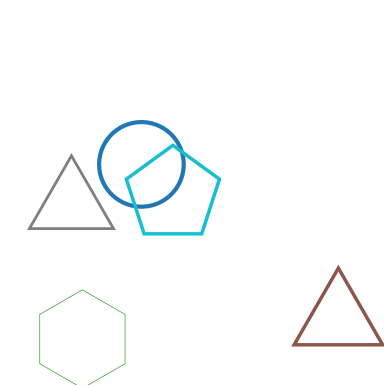[{"shape": "circle", "thickness": 3, "radius": 0.55, "center": [0.367, 0.573]}, {"shape": "hexagon", "thickness": 0.5, "radius": 0.64, "center": [0.214, 0.119]}, {"shape": "triangle", "thickness": 2.5, "radius": 0.66, "center": [0.879, 0.171]}, {"shape": "triangle", "thickness": 2, "radius": 0.63, "center": [0.186, 0.469]}, {"shape": "pentagon", "thickness": 2.5, "radius": 0.64, "center": [0.449, 0.495]}]